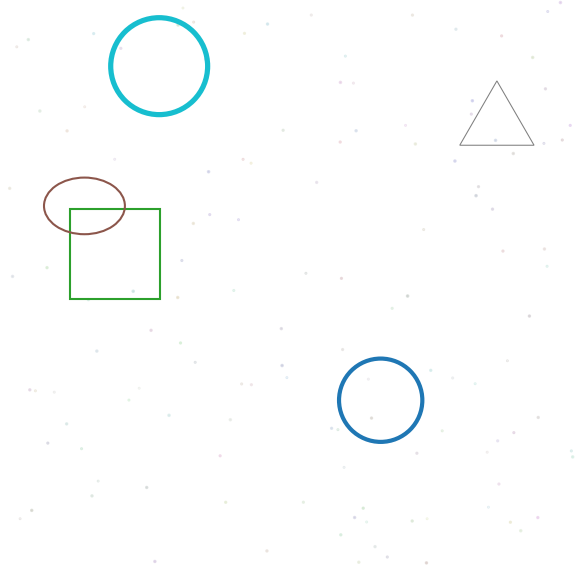[{"shape": "circle", "thickness": 2, "radius": 0.36, "center": [0.659, 0.306]}, {"shape": "square", "thickness": 1, "radius": 0.39, "center": [0.199, 0.559]}, {"shape": "oval", "thickness": 1, "radius": 0.35, "center": [0.146, 0.643]}, {"shape": "triangle", "thickness": 0.5, "radius": 0.37, "center": [0.86, 0.785]}, {"shape": "circle", "thickness": 2.5, "radius": 0.42, "center": [0.276, 0.885]}]